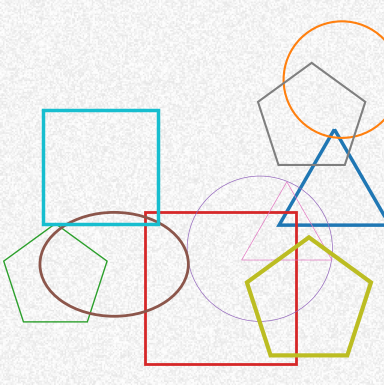[{"shape": "triangle", "thickness": 2.5, "radius": 0.83, "center": [0.869, 0.498]}, {"shape": "circle", "thickness": 1.5, "radius": 0.76, "center": [0.888, 0.793]}, {"shape": "pentagon", "thickness": 1, "radius": 0.71, "center": [0.144, 0.278]}, {"shape": "square", "thickness": 2, "radius": 0.98, "center": [0.572, 0.251]}, {"shape": "circle", "thickness": 0.5, "radius": 0.94, "center": [0.675, 0.354]}, {"shape": "oval", "thickness": 2, "radius": 0.96, "center": [0.297, 0.313]}, {"shape": "triangle", "thickness": 0.5, "radius": 0.68, "center": [0.745, 0.392]}, {"shape": "pentagon", "thickness": 1.5, "radius": 0.73, "center": [0.809, 0.69]}, {"shape": "pentagon", "thickness": 3, "radius": 0.85, "center": [0.802, 0.214]}, {"shape": "square", "thickness": 2.5, "radius": 0.74, "center": [0.261, 0.566]}]